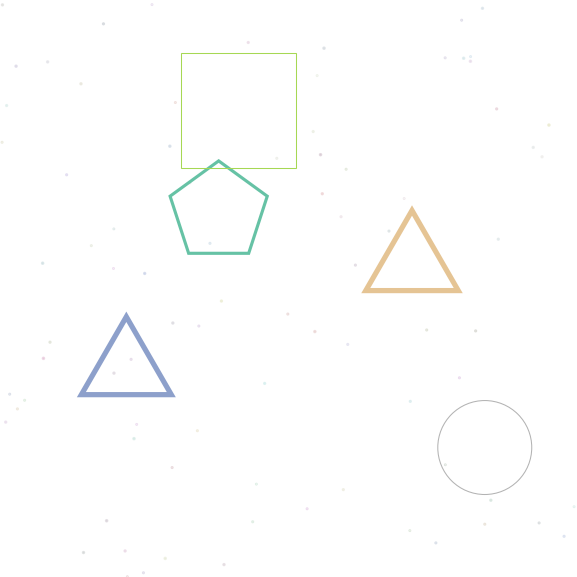[{"shape": "pentagon", "thickness": 1.5, "radius": 0.44, "center": [0.379, 0.632]}, {"shape": "triangle", "thickness": 2.5, "radius": 0.45, "center": [0.219, 0.361]}, {"shape": "square", "thickness": 0.5, "radius": 0.5, "center": [0.413, 0.807]}, {"shape": "triangle", "thickness": 2.5, "radius": 0.46, "center": [0.713, 0.542]}, {"shape": "circle", "thickness": 0.5, "radius": 0.41, "center": [0.839, 0.224]}]